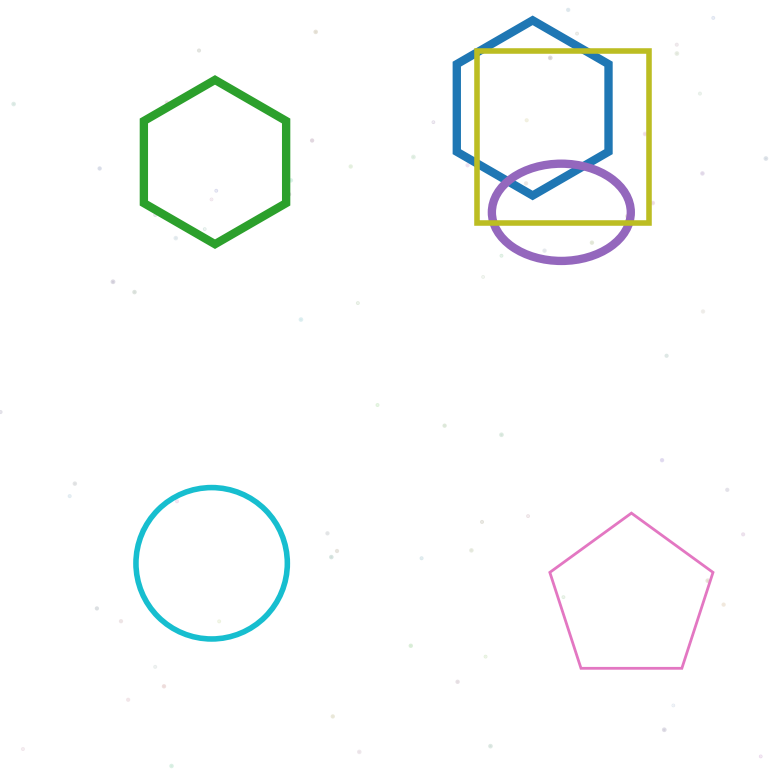[{"shape": "hexagon", "thickness": 3, "radius": 0.57, "center": [0.692, 0.86]}, {"shape": "hexagon", "thickness": 3, "radius": 0.53, "center": [0.279, 0.79]}, {"shape": "oval", "thickness": 3, "radius": 0.45, "center": [0.729, 0.724]}, {"shape": "pentagon", "thickness": 1, "radius": 0.56, "center": [0.82, 0.222]}, {"shape": "square", "thickness": 2, "radius": 0.56, "center": [0.731, 0.822]}, {"shape": "circle", "thickness": 2, "radius": 0.49, "center": [0.275, 0.268]}]